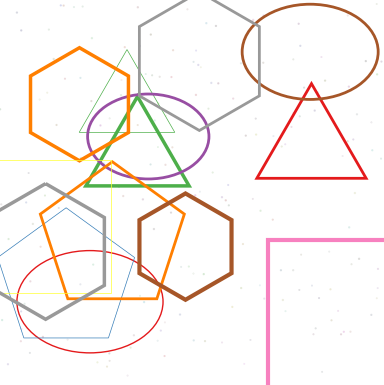[{"shape": "oval", "thickness": 1, "radius": 0.95, "center": [0.234, 0.216]}, {"shape": "triangle", "thickness": 2, "radius": 0.82, "center": [0.809, 0.619]}, {"shape": "pentagon", "thickness": 0.5, "radius": 0.93, "center": [0.172, 0.273]}, {"shape": "triangle", "thickness": 0.5, "radius": 0.72, "center": [0.33, 0.728]}, {"shape": "triangle", "thickness": 2.5, "radius": 0.77, "center": [0.357, 0.595]}, {"shape": "oval", "thickness": 2, "radius": 0.79, "center": [0.385, 0.645]}, {"shape": "pentagon", "thickness": 2, "radius": 0.98, "center": [0.292, 0.383]}, {"shape": "hexagon", "thickness": 2.5, "radius": 0.73, "center": [0.206, 0.729]}, {"shape": "square", "thickness": 0.5, "radius": 0.87, "center": [0.115, 0.412]}, {"shape": "hexagon", "thickness": 3, "radius": 0.69, "center": [0.482, 0.359]}, {"shape": "oval", "thickness": 2, "radius": 0.88, "center": [0.806, 0.865]}, {"shape": "square", "thickness": 3, "radius": 0.99, "center": [0.894, 0.179]}, {"shape": "hexagon", "thickness": 2.5, "radius": 0.88, "center": [0.119, 0.347]}, {"shape": "hexagon", "thickness": 2, "radius": 0.9, "center": [0.518, 0.841]}]